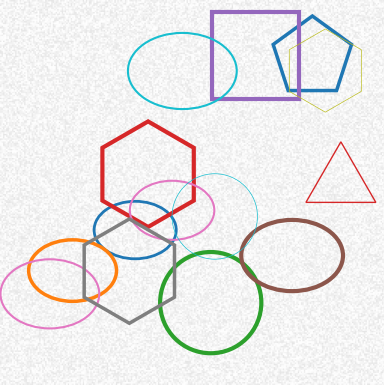[{"shape": "oval", "thickness": 2, "radius": 0.53, "center": [0.351, 0.402]}, {"shape": "pentagon", "thickness": 2.5, "radius": 0.53, "center": [0.811, 0.851]}, {"shape": "oval", "thickness": 2.5, "radius": 0.57, "center": [0.189, 0.297]}, {"shape": "circle", "thickness": 3, "radius": 0.66, "center": [0.547, 0.214]}, {"shape": "triangle", "thickness": 1, "radius": 0.52, "center": [0.885, 0.527]}, {"shape": "hexagon", "thickness": 3, "radius": 0.69, "center": [0.385, 0.548]}, {"shape": "square", "thickness": 3, "radius": 0.56, "center": [0.664, 0.855]}, {"shape": "oval", "thickness": 3, "radius": 0.66, "center": [0.759, 0.336]}, {"shape": "oval", "thickness": 1.5, "radius": 0.55, "center": [0.447, 0.454]}, {"shape": "oval", "thickness": 1.5, "radius": 0.64, "center": [0.13, 0.237]}, {"shape": "hexagon", "thickness": 2.5, "radius": 0.68, "center": [0.336, 0.296]}, {"shape": "hexagon", "thickness": 0.5, "radius": 0.54, "center": [0.845, 0.817]}, {"shape": "circle", "thickness": 0.5, "radius": 0.55, "center": [0.558, 0.438]}, {"shape": "oval", "thickness": 1.5, "radius": 0.71, "center": [0.474, 0.816]}]